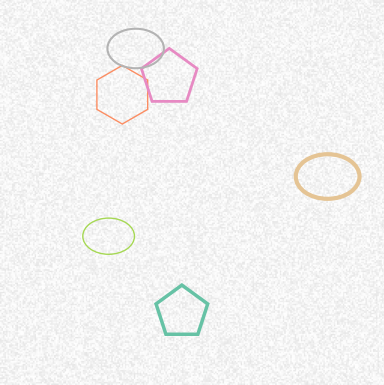[{"shape": "pentagon", "thickness": 2.5, "radius": 0.35, "center": [0.472, 0.189]}, {"shape": "hexagon", "thickness": 1, "radius": 0.38, "center": [0.318, 0.754]}, {"shape": "pentagon", "thickness": 2, "radius": 0.38, "center": [0.44, 0.798]}, {"shape": "oval", "thickness": 1, "radius": 0.34, "center": [0.282, 0.387]}, {"shape": "oval", "thickness": 3, "radius": 0.41, "center": [0.851, 0.542]}, {"shape": "oval", "thickness": 1.5, "radius": 0.37, "center": [0.352, 0.874]}]